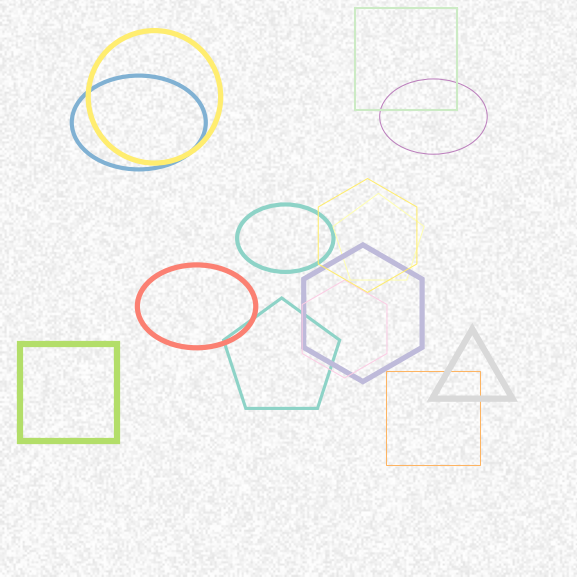[{"shape": "pentagon", "thickness": 1.5, "radius": 0.53, "center": [0.488, 0.377]}, {"shape": "oval", "thickness": 2, "radius": 0.42, "center": [0.494, 0.587]}, {"shape": "pentagon", "thickness": 0.5, "radius": 0.42, "center": [0.655, 0.581]}, {"shape": "hexagon", "thickness": 2.5, "radius": 0.59, "center": [0.628, 0.457]}, {"shape": "oval", "thickness": 2.5, "radius": 0.51, "center": [0.34, 0.469]}, {"shape": "oval", "thickness": 2, "radius": 0.58, "center": [0.24, 0.787]}, {"shape": "square", "thickness": 0.5, "radius": 0.41, "center": [0.749, 0.275]}, {"shape": "square", "thickness": 3, "radius": 0.42, "center": [0.118, 0.32]}, {"shape": "hexagon", "thickness": 0.5, "radius": 0.42, "center": [0.597, 0.429]}, {"shape": "triangle", "thickness": 3, "radius": 0.4, "center": [0.818, 0.349]}, {"shape": "oval", "thickness": 0.5, "radius": 0.47, "center": [0.751, 0.797]}, {"shape": "square", "thickness": 1, "radius": 0.44, "center": [0.704, 0.897]}, {"shape": "circle", "thickness": 2.5, "radius": 0.57, "center": [0.267, 0.831]}, {"shape": "hexagon", "thickness": 0.5, "radius": 0.49, "center": [0.636, 0.591]}]